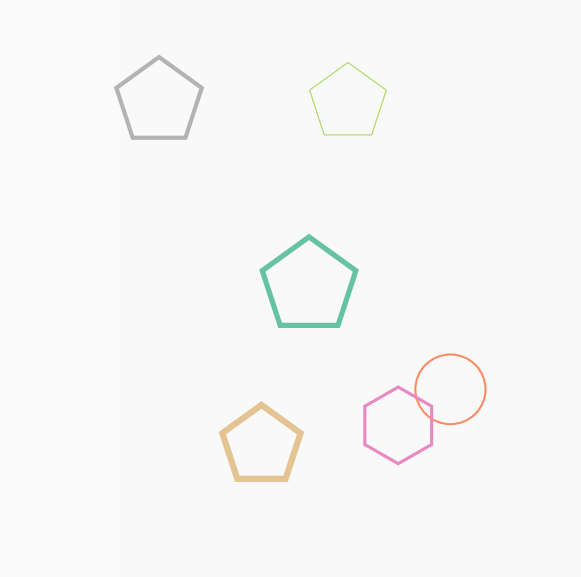[{"shape": "pentagon", "thickness": 2.5, "radius": 0.42, "center": [0.532, 0.504]}, {"shape": "circle", "thickness": 1, "radius": 0.3, "center": [0.775, 0.325]}, {"shape": "hexagon", "thickness": 1.5, "radius": 0.33, "center": [0.685, 0.263]}, {"shape": "pentagon", "thickness": 0.5, "radius": 0.35, "center": [0.599, 0.822]}, {"shape": "pentagon", "thickness": 3, "radius": 0.35, "center": [0.45, 0.227]}, {"shape": "pentagon", "thickness": 2, "radius": 0.39, "center": [0.274, 0.823]}]